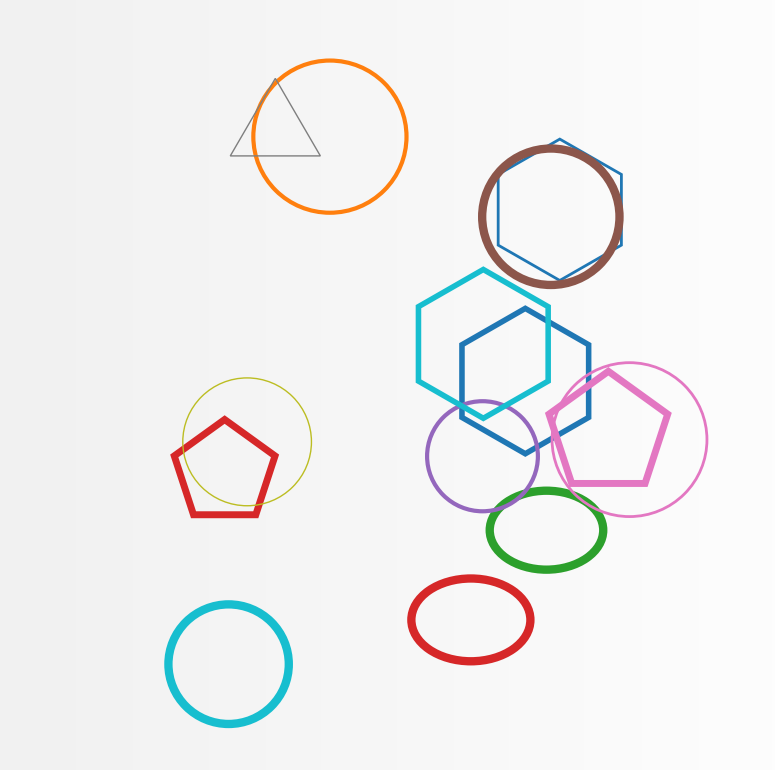[{"shape": "hexagon", "thickness": 2, "radius": 0.47, "center": [0.678, 0.505]}, {"shape": "hexagon", "thickness": 1, "radius": 0.46, "center": [0.722, 0.728]}, {"shape": "circle", "thickness": 1.5, "radius": 0.49, "center": [0.426, 0.823]}, {"shape": "oval", "thickness": 3, "radius": 0.37, "center": [0.705, 0.311]}, {"shape": "oval", "thickness": 3, "radius": 0.38, "center": [0.608, 0.195]}, {"shape": "pentagon", "thickness": 2.5, "radius": 0.34, "center": [0.29, 0.387]}, {"shape": "circle", "thickness": 1.5, "radius": 0.36, "center": [0.623, 0.407]}, {"shape": "circle", "thickness": 3, "radius": 0.44, "center": [0.711, 0.718]}, {"shape": "pentagon", "thickness": 2.5, "radius": 0.4, "center": [0.785, 0.437]}, {"shape": "circle", "thickness": 1, "radius": 0.5, "center": [0.812, 0.429]}, {"shape": "triangle", "thickness": 0.5, "radius": 0.34, "center": [0.355, 0.831]}, {"shape": "circle", "thickness": 0.5, "radius": 0.42, "center": [0.319, 0.426]}, {"shape": "circle", "thickness": 3, "radius": 0.39, "center": [0.295, 0.137]}, {"shape": "hexagon", "thickness": 2, "radius": 0.48, "center": [0.624, 0.553]}]